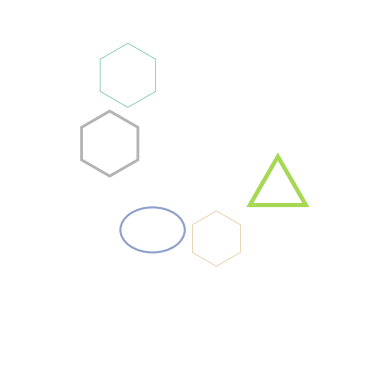[{"shape": "hexagon", "thickness": 0.5, "radius": 0.42, "center": [0.332, 0.804]}, {"shape": "oval", "thickness": 1.5, "radius": 0.42, "center": [0.396, 0.403]}, {"shape": "triangle", "thickness": 3, "radius": 0.42, "center": [0.722, 0.509]}, {"shape": "hexagon", "thickness": 0.5, "radius": 0.36, "center": [0.562, 0.38]}, {"shape": "hexagon", "thickness": 2, "radius": 0.42, "center": [0.285, 0.627]}]